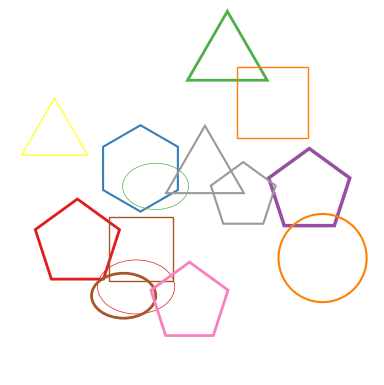[{"shape": "oval", "thickness": 0.5, "radius": 0.5, "center": [0.354, 0.255]}, {"shape": "pentagon", "thickness": 2, "radius": 0.58, "center": [0.201, 0.368]}, {"shape": "hexagon", "thickness": 1.5, "radius": 0.56, "center": [0.365, 0.563]}, {"shape": "triangle", "thickness": 2, "radius": 0.6, "center": [0.591, 0.851]}, {"shape": "oval", "thickness": 0.5, "radius": 0.43, "center": [0.404, 0.516]}, {"shape": "pentagon", "thickness": 2.5, "radius": 0.55, "center": [0.803, 0.503]}, {"shape": "square", "thickness": 1, "radius": 0.46, "center": [0.708, 0.733]}, {"shape": "circle", "thickness": 1.5, "radius": 0.57, "center": [0.838, 0.33]}, {"shape": "triangle", "thickness": 1, "radius": 0.5, "center": [0.142, 0.646]}, {"shape": "oval", "thickness": 2, "radius": 0.42, "center": [0.321, 0.232]}, {"shape": "square", "thickness": 1, "radius": 0.42, "center": [0.366, 0.353]}, {"shape": "pentagon", "thickness": 2, "radius": 0.53, "center": [0.492, 0.214]}, {"shape": "triangle", "thickness": 1.5, "radius": 0.58, "center": [0.532, 0.557]}, {"shape": "pentagon", "thickness": 1.5, "radius": 0.44, "center": [0.632, 0.49]}]